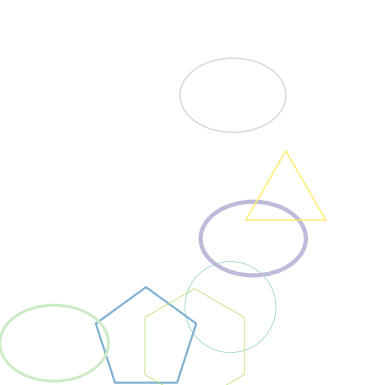[{"shape": "circle", "thickness": 0.5, "radius": 0.59, "center": [0.598, 0.202]}, {"shape": "oval", "thickness": 3, "radius": 0.68, "center": [0.658, 0.38]}, {"shape": "pentagon", "thickness": 1.5, "radius": 0.69, "center": [0.379, 0.117]}, {"shape": "hexagon", "thickness": 0.5, "radius": 0.74, "center": [0.505, 0.101]}, {"shape": "oval", "thickness": 1, "radius": 0.69, "center": [0.605, 0.753]}, {"shape": "oval", "thickness": 2, "radius": 0.71, "center": [0.141, 0.109]}, {"shape": "triangle", "thickness": 1, "radius": 0.6, "center": [0.742, 0.488]}]